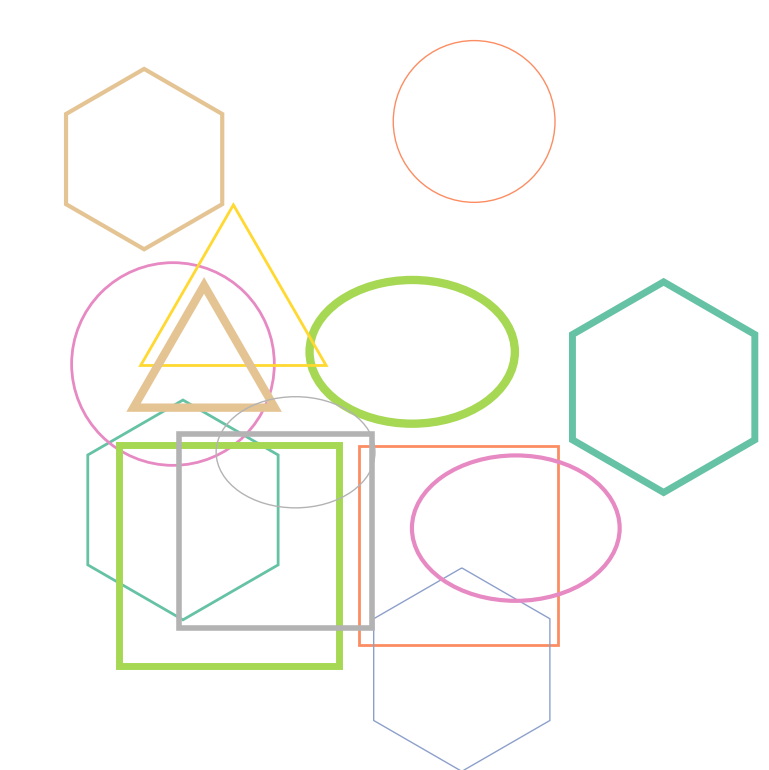[{"shape": "hexagon", "thickness": 1, "radius": 0.71, "center": [0.238, 0.338]}, {"shape": "hexagon", "thickness": 2.5, "radius": 0.68, "center": [0.862, 0.497]}, {"shape": "circle", "thickness": 0.5, "radius": 0.53, "center": [0.616, 0.842]}, {"shape": "square", "thickness": 1, "radius": 0.65, "center": [0.596, 0.292]}, {"shape": "hexagon", "thickness": 0.5, "radius": 0.66, "center": [0.6, 0.13]}, {"shape": "oval", "thickness": 1.5, "radius": 0.67, "center": [0.67, 0.314]}, {"shape": "circle", "thickness": 1, "radius": 0.66, "center": [0.225, 0.527]}, {"shape": "oval", "thickness": 3, "radius": 0.67, "center": [0.535, 0.543]}, {"shape": "square", "thickness": 2.5, "radius": 0.72, "center": [0.297, 0.279]}, {"shape": "triangle", "thickness": 1, "radius": 0.7, "center": [0.303, 0.595]}, {"shape": "triangle", "thickness": 3, "radius": 0.53, "center": [0.265, 0.523]}, {"shape": "hexagon", "thickness": 1.5, "radius": 0.59, "center": [0.187, 0.793]}, {"shape": "oval", "thickness": 0.5, "radius": 0.52, "center": [0.384, 0.413]}, {"shape": "square", "thickness": 2, "radius": 0.63, "center": [0.358, 0.31]}]